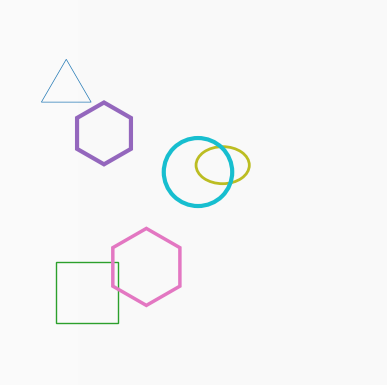[{"shape": "triangle", "thickness": 0.5, "radius": 0.37, "center": [0.171, 0.772]}, {"shape": "square", "thickness": 1, "radius": 0.4, "center": [0.225, 0.241]}, {"shape": "hexagon", "thickness": 3, "radius": 0.4, "center": [0.268, 0.653]}, {"shape": "hexagon", "thickness": 2.5, "radius": 0.5, "center": [0.378, 0.307]}, {"shape": "oval", "thickness": 2, "radius": 0.34, "center": [0.575, 0.571]}, {"shape": "circle", "thickness": 3, "radius": 0.44, "center": [0.511, 0.553]}]